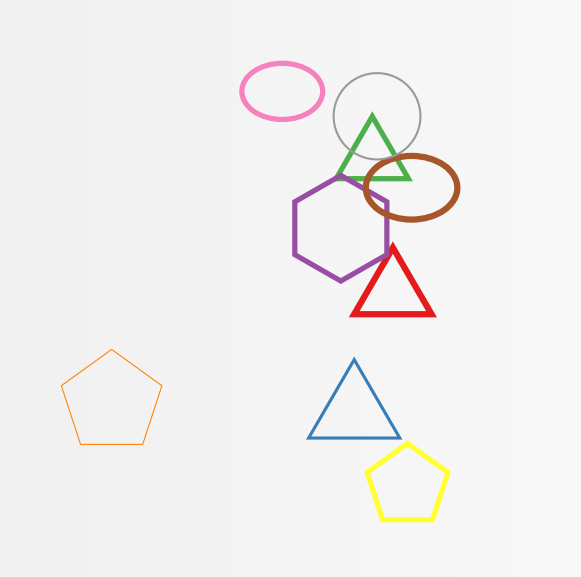[{"shape": "triangle", "thickness": 3, "radius": 0.38, "center": [0.676, 0.493]}, {"shape": "triangle", "thickness": 1.5, "radius": 0.45, "center": [0.609, 0.286]}, {"shape": "triangle", "thickness": 2.5, "radius": 0.36, "center": [0.64, 0.726]}, {"shape": "hexagon", "thickness": 2.5, "radius": 0.46, "center": [0.586, 0.604]}, {"shape": "pentagon", "thickness": 0.5, "radius": 0.45, "center": [0.192, 0.303]}, {"shape": "pentagon", "thickness": 2.5, "radius": 0.37, "center": [0.701, 0.158]}, {"shape": "oval", "thickness": 3, "radius": 0.39, "center": [0.708, 0.674]}, {"shape": "oval", "thickness": 2.5, "radius": 0.35, "center": [0.486, 0.841]}, {"shape": "circle", "thickness": 1, "radius": 0.37, "center": [0.649, 0.798]}]